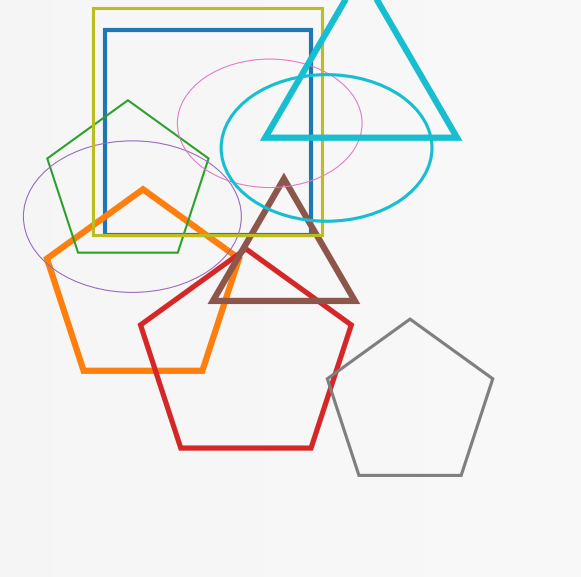[{"shape": "square", "thickness": 2, "radius": 0.89, "center": [0.358, 0.77]}, {"shape": "pentagon", "thickness": 3, "radius": 0.87, "center": [0.246, 0.498]}, {"shape": "pentagon", "thickness": 1, "radius": 0.73, "center": [0.22, 0.68]}, {"shape": "pentagon", "thickness": 2.5, "radius": 0.95, "center": [0.423, 0.378]}, {"shape": "oval", "thickness": 0.5, "radius": 0.94, "center": [0.228, 0.624]}, {"shape": "triangle", "thickness": 3, "radius": 0.71, "center": [0.488, 0.549]}, {"shape": "oval", "thickness": 0.5, "radius": 0.79, "center": [0.464, 0.786]}, {"shape": "pentagon", "thickness": 1.5, "radius": 0.75, "center": [0.705, 0.297]}, {"shape": "square", "thickness": 1.5, "radius": 0.98, "center": [0.357, 0.789]}, {"shape": "oval", "thickness": 1.5, "radius": 0.91, "center": [0.562, 0.743]}, {"shape": "triangle", "thickness": 3, "radius": 0.95, "center": [0.621, 0.856]}]